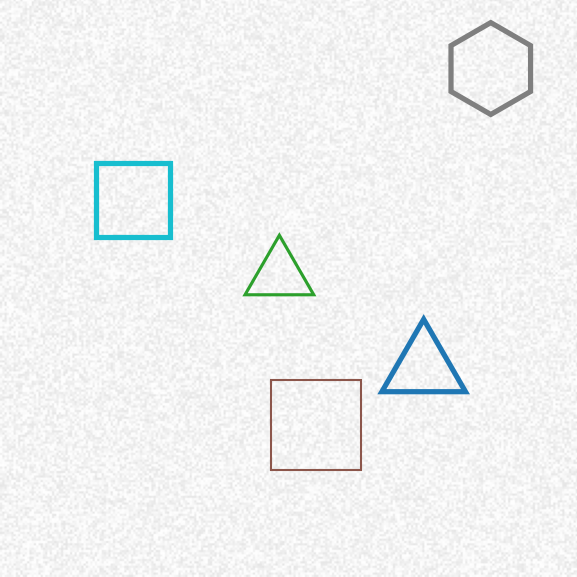[{"shape": "triangle", "thickness": 2.5, "radius": 0.42, "center": [0.734, 0.363]}, {"shape": "triangle", "thickness": 1.5, "radius": 0.34, "center": [0.484, 0.523]}, {"shape": "square", "thickness": 1, "radius": 0.39, "center": [0.547, 0.263]}, {"shape": "hexagon", "thickness": 2.5, "radius": 0.4, "center": [0.85, 0.88]}, {"shape": "square", "thickness": 2.5, "radius": 0.32, "center": [0.231, 0.653]}]